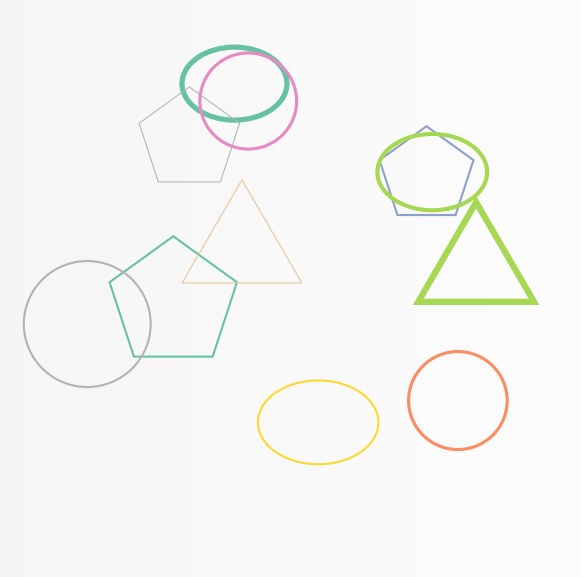[{"shape": "pentagon", "thickness": 1, "radius": 0.58, "center": [0.298, 0.475]}, {"shape": "oval", "thickness": 2.5, "radius": 0.45, "center": [0.403, 0.854]}, {"shape": "circle", "thickness": 1.5, "radius": 0.42, "center": [0.788, 0.306]}, {"shape": "pentagon", "thickness": 1, "radius": 0.42, "center": [0.734, 0.696]}, {"shape": "circle", "thickness": 1.5, "radius": 0.42, "center": [0.427, 0.824]}, {"shape": "oval", "thickness": 2, "radius": 0.47, "center": [0.744, 0.701]}, {"shape": "triangle", "thickness": 3, "radius": 0.58, "center": [0.819, 0.534]}, {"shape": "oval", "thickness": 1, "radius": 0.52, "center": [0.547, 0.268]}, {"shape": "triangle", "thickness": 0.5, "radius": 0.59, "center": [0.416, 0.569]}, {"shape": "circle", "thickness": 1, "radius": 0.55, "center": [0.15, 0.438]}, {"shape": "pentagon", "thickness": 0.5, "radius": 0.45, "center": [0.326, 0.758]}]